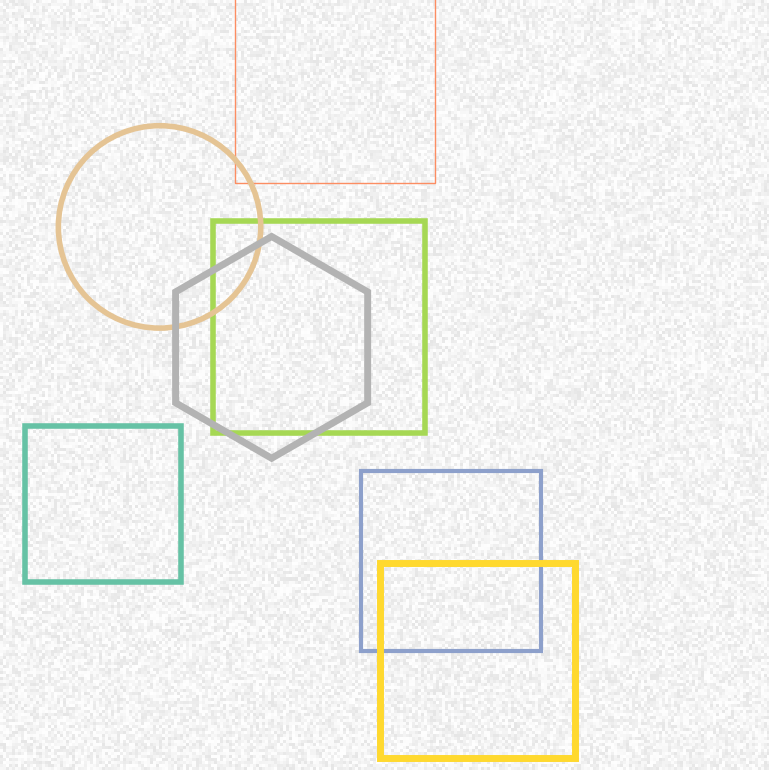[{"shape": "square", "thickness": 2, "radius": 0.51, "center": [0.133, 0.346]}, {"shape": "square", "thickness": 0.5, "radius": 0.65, "center": [0.435, 0.893]}, {"shape": "square", "thickness": 1.5, "radius": 0.59, "center": [0.586, 0.271]}, {"shape": "square", "thickness": 2, "radius": 0.69, "center": [0.415, 0.575]}, {"shape": "square", "thickness": 2.5, "radius": 0.63, "center": [0.62, 0.142]}, {"shape": "circle", "thickness": 2, "radius": 0.66, "center": [0.207, 0.705]}, {"shape": "hexagon", "thickness": 2.5, "radius": 0.72, "center": [0.353, 0.549]}]